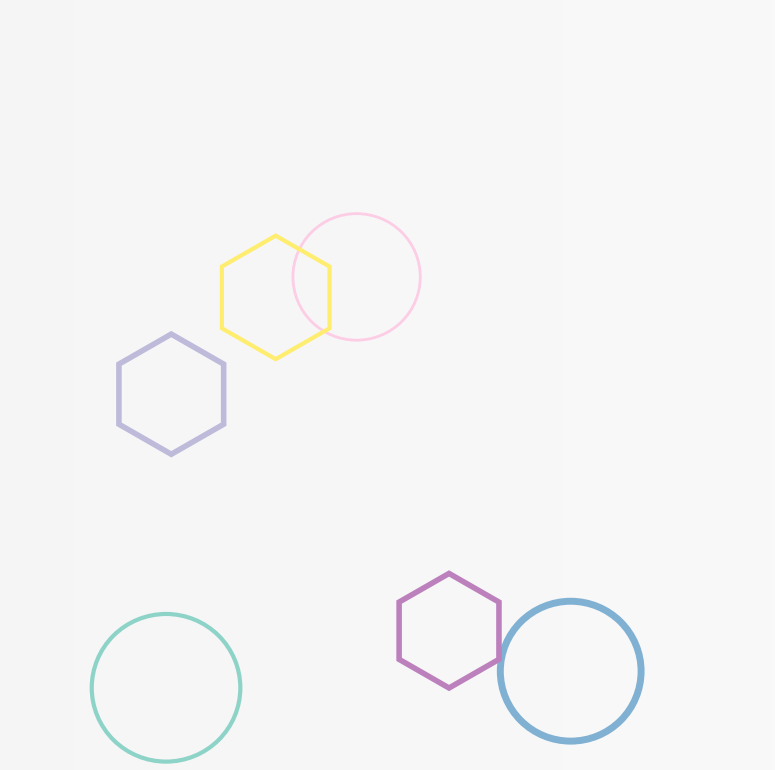[{"shape": "circle", "thickness": 1.5, "radius": 0.48, "center": [0.214, 0.107]}, {"shape": "hexagon", "thickness": 2, "radius": 0.39, "center": [0.221, 0.488]}, {"shape": "circle", "thickness": 2.5, "radius": 0.45, "center": [0.736, 0.128]}, {"shape": "circle", "thickness": 1, "radius": 0.41, "center": [0.46, 0.64]}, {"shape": "hexagon", "thickness": 2, "radius": 0.37, "center": [0.579, 0.181]}, {"shape": "hexagon", "thickness": 1.5, "radius": 0.4, "center": [0.356, 0.614]}]